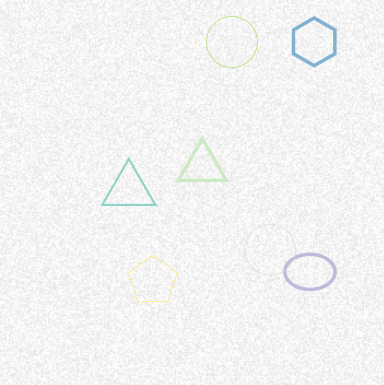[{"shape": "triangle", "thickness": 1.5, "radius": 0.4, "center": [0.335, 0.508]}, {"shape": "oval", "thickness": 2.5, "radius": 0.33, "center": [0.805, 0.294]}, {"shape": "hexagon", "thickness": 2.5, "radius": 0.31, "center": [0.816, 0.891]}, {"shape": "circle", "thickness": 0.5, "radius": 0.33, "center": [0.602, 0.891]}, {"shape": "circle", "thickness": 0.5, "radius": 0.33, "center": [0.701, 0.352]}, {"shape": "triangle", "thickness": 2.5, "radius": 0.36, "center": [0.525, 0.568]}, {"shape": "pentagon", "thickness": 0.5, "radius": 0.33, "center": [0.397, 0.271]}]